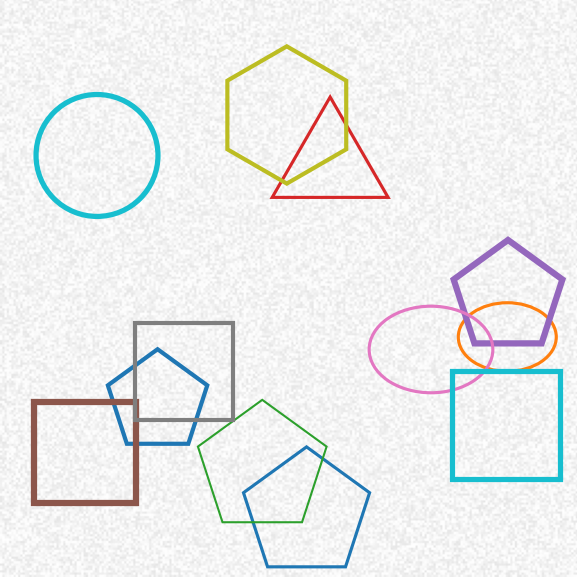[{"shape": "pentagon", "thickness": 2, "radius": 0.45, "center": [0.273, 0.304]}, {"shape": "pentagon", "thickness": 1.5, "radius": 0.57, "center": [0.531, 0.11]}, {"shape": "oval", "thickness": 1.5, "radius": 0.42, "center": [0.878, 0.416]}, {"shape": "pentagon", "thickness": 1, "radius": 0.59, "center": [0.454, 0.19]}, {"shape": "triangle", "thickness": 1.5, "radius": 0.58, "center": [0.572, 0.715]}, {"shape": "pentagon", "thickness": 3, "radius": 0.49, "center": [0.88, 0.485]}, {"shape": "square", "thickness": 3, "radius": 0.44, "center": [0.147, 0.216]}, {"shape": "oval", "thickness": 1.5, "radius": 0.54, "center": [0.746, 0.394]}, {"shape": "square", "thickness": 2, "radius": 0.42, "center": [0.319, 0.355]}, {"shape": "hexagon", "thickness": 2, "radius": 0.59, "center": [0.497, 0.8]}, {"shape": "circle", "thickness": 2.5, "radius": 0.53, "center": [0.168, 0.73]}, {"shape": "square", "thickness": 2.5, "radius": 0.47, "center": [0.876, 0.264]}]